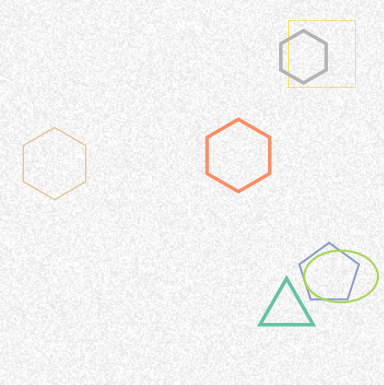[{"shape": "triangle", "thickness": 2.5, "radius": 0.4, "center": [0.744, 0.197]}, {"shape": "hexagon", "thickness": 2.5, "radius": 0.47, "center": [0.619, 0.596]}, {"shape": "pentagon", "thickness": 1.5, "radius": 0.41, "center": [0.855, 0.288]}, {"shape": "oval", "thickness": 1.5, "radius": 0.48, "center": [0.886, 0.282]}, {"shape": "square", "thickness": 0.5, "radius": 0.43, "center": [0.836, 0.86]}, {"shape": "hexagon", "thickness": 1, "radius": 0.47, "center": [0.142, 0.575]}, {"shape": "hexagon", "thickness": 2.5, "radius": 0.34, "center": [0.788, 0.852]}]